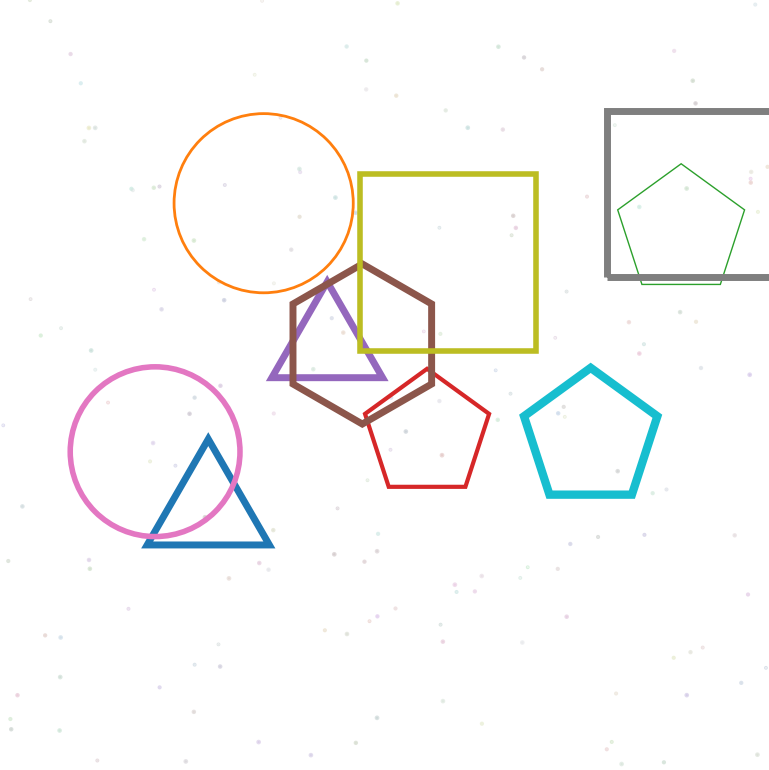[{"shape": "triangle", "thickness": 2.5, "radius": 0.46, "center": [0.27, 0.338]}, {"shape": "circle", "thickness": 1, "radius": 0.58, "center": [0.342, 0.736]}, {"shape": "pentagon", "thickness": 0.5, "radius": 0.43, "center": [0.885, 0.701]}, {"shape": "pentagon", "thickness": 1.5, "radius": 0.42, "center": [0.555, 0.436]}, {"shape": "triangle", "thickness": 2.5, "radius": 0.42, "center": [0.425, 0.551]}, {"shape": "hexagon", "thickness": 2.5, "radius": 0.52, "center": [0.471, 0.553]}, {"shape": "circle", "thickness": 2, "radius": 0.55, "center": [0.201, 0.413]}, {"shape": "square", "thickness": 2.5, "radius": 0.54, "center": [0.896, 0.748]}, {"shape": "square", "thickness": 2, "radius": 0.57, "center": [0.582, 0.659]}, {"shape": "pentagon", "thickness": 3, "radius": 0.46, "center": [0.767, 0.431]}]